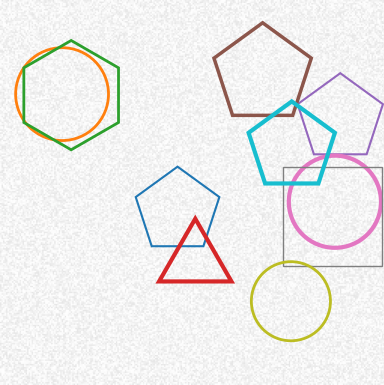[{"shape": "pentagon", "thickness": 1.5, "radius": 0.57, "center": [0.461, 0.453]}, {"shape": "circle", "thickness": 2, "radius": 0.6, "center": [0.161, 0.756]}, {"shape": "hexagon", "thickness": 2, "radius": 0.71, "center": [0.185, 0.753]}, {"shape": "triangle", "thickness": 3, "radius": 0.54, "center": [0.507, 0.323]}, {"shape": "pentagon", "thickness": 1.5, "radius": 0.58, "center": [0.884, 0.693]}, {"shape": "pentagon", "thickness": 2.5, "radius": 0.66, "center": [0.682, 0.808]}, {"shape": "circle", "thickness": 3, "radius": 0.6, "center": [0.87, 0.476]}, {"shape": "square", "thickness": 1, "radius": 0.64, "center": [0.864, 0.437]}, {"shape": "circle", "thickness": 2, "radius": 0.51, "center": [0.756, 0.218]}, {"shape": "pentagon", "thickness": 3, "radius": 0.59, "center": [0.758, 0.619]}]